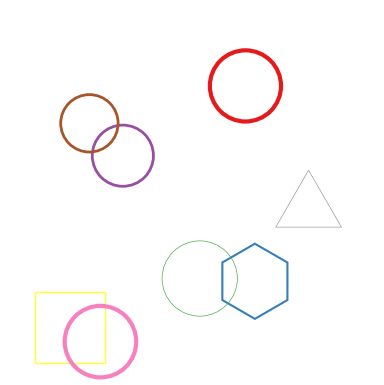[{"shape": "circle", "thickness": 3, "radius": 0.46, "center": [0.638, 0.777]}, {"shape": "hexagon", "thickness": 1.5, "radius": 0.49, "center": [0.662, 0.269]}, {"shape": "circle", "thickness": 0.5, "radius": 0.49, "center": [0.519, 0.277]}, {"shape": "circle", "thickness": 2, "radius": 0.4, "center": [0.319, 0.596]}, {"shape": "square", "thickness": 1, "radius": 0.46, "center": [0.182, 0.149]}, {"shape": "circle", "thickness": 2, "radius": 0.37, "center": [0.232, 0.68]}, {"shape": "circle", "thickness": 3, "radius": 0.46, "center": [0.261, 0.113]}, {"shape": "triangle", "thickness": 0.5, "radius": 0.49, "center": [0.802, 0.459]}]